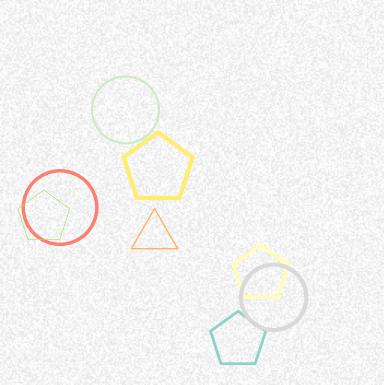[{"shape": "pentagon", "thickness": 2, "radius": 0.38, "center": [0.618, 0.116]}, {"shape": "pentagon", "thickness": 2.5, "radius": 0.37, "center": [0.677, 0.288]}, {"shape": "circle", "thickness": 2.5, "radius": 0.48, "center": [0.156, 0.461]}, {"shape": "triangle", "thickness": 1, "radius": 0.35, "center": [0.401, 0.389]}, {"shape": "pentagon", "thickness": 0.5, "radius": 0.35, "center": [0.114, 0.436]}, {"shape": "circle", "thickness": 3, "radius": 0.42, "center": [0.711, 0.228]}, {"shape": "circle", "thickness": 1.5, "radius": 0.43, "center": [0.326, 0.715]}, {"shape": "pentagon", "thickness": 3, "radius": 0.47, "center": [0.411, 0.562]}]